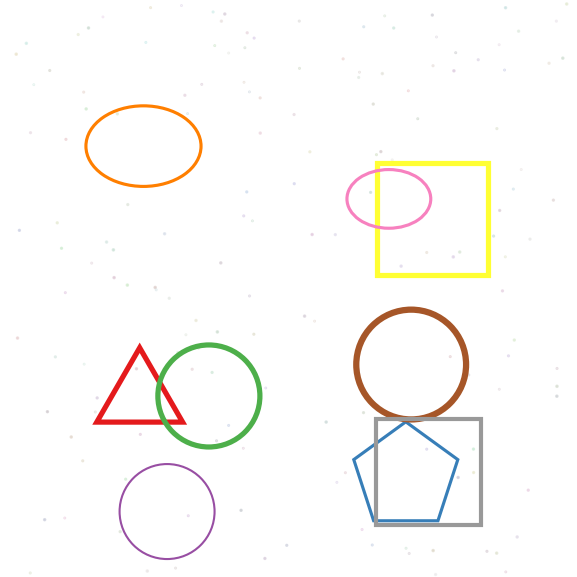[{"shape": "triangle", "thickness": 2.5, "radius": 0.43, "center": [0.242, 0.311]}, {"shape": "pentagon", "thickness": 1.5, "radius": 0.47, "center": [0.703, 0.174]}, {"shape": "circle", "thickness": 2.5, "radius": 0.44, "center": [0.362, 0.313]}, {"shape": "circle", "thickness": 1, "radius": 0.41, "center": [0.289, 0.113]}, {"shape": "oval", "thickness": 1.5, "radius": 0.5, "center": [0.248, 0.746]}, {"shape": "square", "thickness": 2.5, "radius": 0.48, "center": [0.748, 0.62]}, {"shape": "circle", "thickness": 3, "radius": 0.48, "center": [0.712, 0.368]}, {"shape": "oval", "thickness": 1.5, "radius": 0.36, "center": [0.673, 0.655]}, {"shape": "square", "thickness": 2, "radius": 0.46, "center": [0.742, 0.181]}]